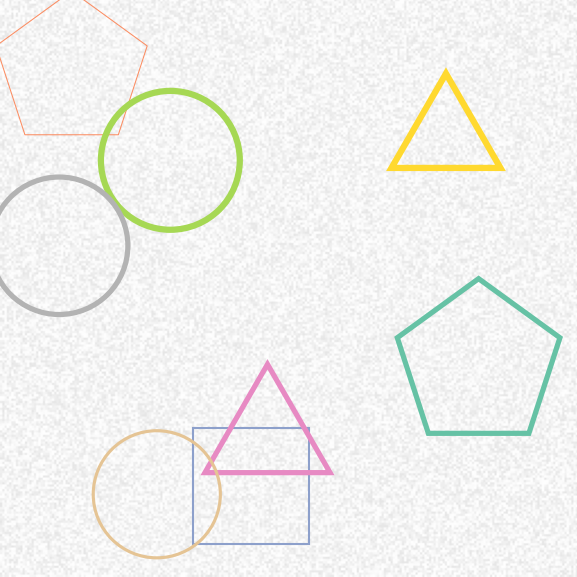[{"shape": "pentagon", "thickness": 2.5, "radius": 0.74, "center": [0.829, 0.369]}, {"shape": "pentagon", "thickness": 0.5, "radius": 0.69, "center": [0.124, 0.877]}, {"shape": "square", "thickness": 1, "radius": 0.5, "center": [0.434, 0.158]}, {"shape": "triangle", "thickness": 2.5, "radius": 0.63, "center": [0.463, 0.243]}, {"shape": "circle", "thickness": 3, "radius": 0.6, "center": [0.295, 0.722]}, {"shape": "triangle", "thickness": 3, "radius": 0.54, "center": [0.772, 0.763]}, {"shape": "circle", "thickness": 1.5, "radius": 0.55, "center": [0.272, 0.143]}, {"shape": "circle", "thickness": 2.5, "radius": 0.6, "center": [0.102, 0.574]}]